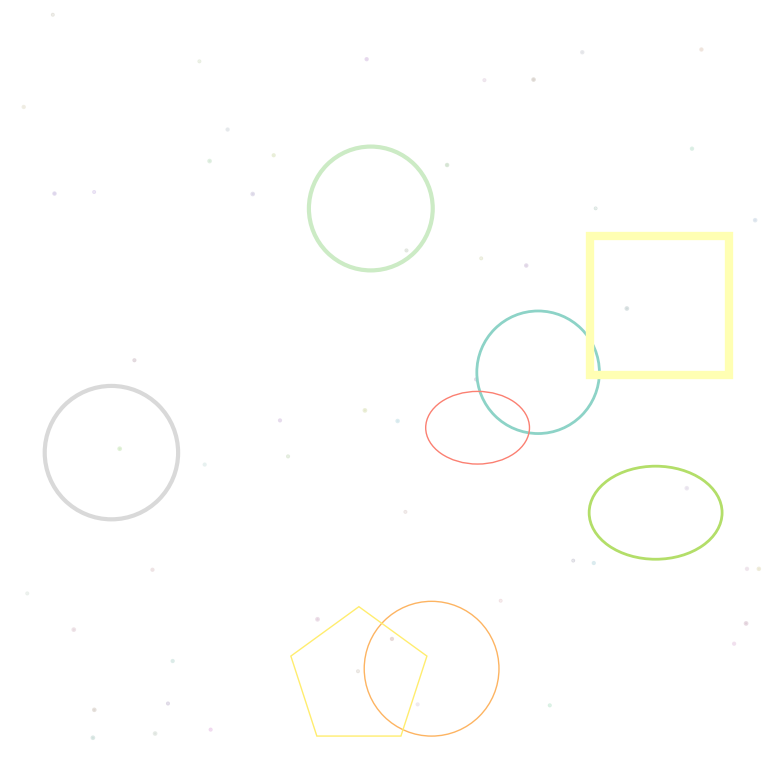[{"shape": "circle", "thickness": 1, "radius": 0.4, "center": [0.699, 0.517]}, {"shape": "square", "thickness": 3, "radius": 0.45, "center": [0.856, 0.603]}, {"shape": "oval", "thickness": 0.5, "radius": 0.34, "center": [0.62, 0.445]}, {"shape": "circle", "thickness": 0.5, "radius": 0.44, "center": [0.561, 0.132]}, {"shape": "oval", "thickness": 1, "radius": 0.43, "center": [0.851, 0.334]}, {"shape": "circle", "thickness": 1.5, "radius": 0.43, "center": [0.145, 0.412]}, {"shape": "circle", "thickness": 1.5, "radius": 0.4, "center": [0.482, 0.729]}, {"shape": "pentagon", "thickness": 0.5, "radius": 0.46, "center": [0.466, 0.119]}]